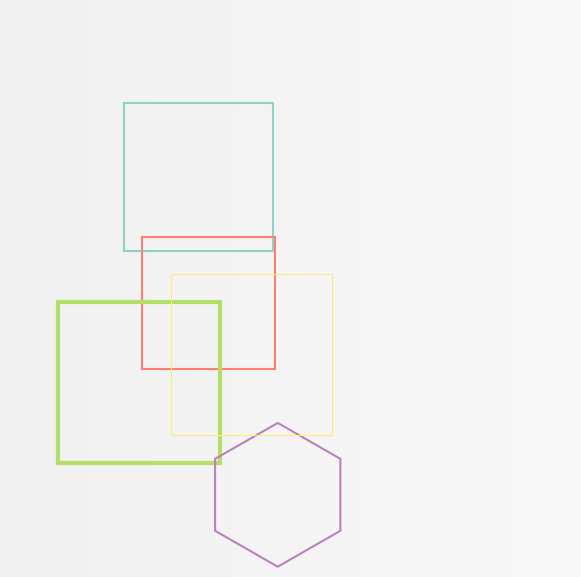[{"shape": "square", "thickness": 1, "radius": 0.64, "center": [0.342, 0.693]}, {"shape": "square", "thickness": 1, "radius": 0.57, "center": [0.359, 0.475]}, {"shape": "square", "thickness": 2, "radius": 0.7, "center": [0.24, 0.337]}, {"shape": "hexagon", "thickness": 1, "radius": 0.62, "center": [0.478, 0.142]}, {"shape": "square", "thickness": 0.5, "radius": 0.7, "center": [0.433, 0.386]}]